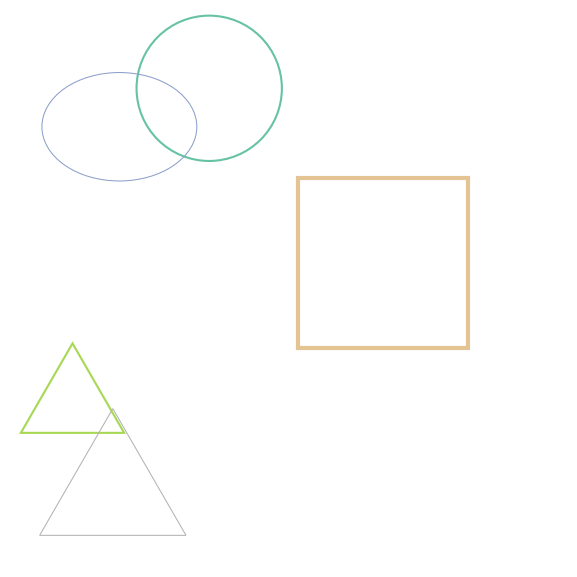[{"shape": "circle", "thickness": 1, "radius": 0.63, "center": [0.362, 0.846]}, {"shape": "oval", "thickness": 0.5, "radius": 0.67, "center": [0.207, 0.78]}, {"shape": "triangle", "thickness": 1, "radius": 0.52, "center": [0.126, 0.301]}, {"shape": "square", "thickness": 2, "radius": 0.74, "center": [0.664, 0.544]}, {"shape": "triangle", "thickness": 0.5, "radius": 0.73, "center": [0.195, 0.145]}]